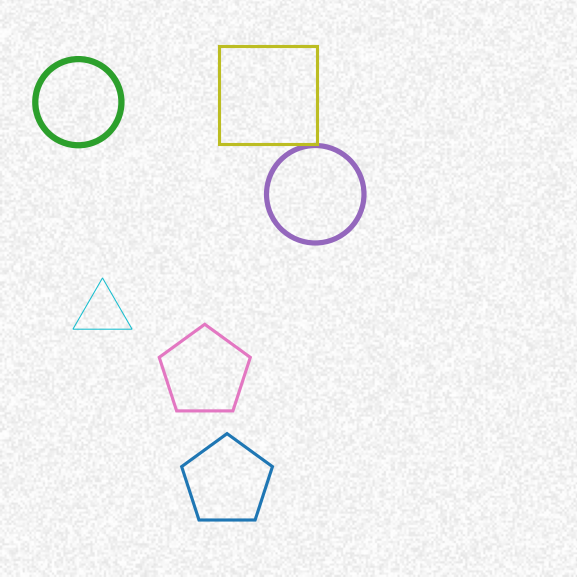[{"shape": "pentagon", "thickness": 1.5, "radius": 0.41, "center": [0.393, 0.166]}, {"shape": "circle", "thickness": 3, "radius": 0.37, "center": [0.136, 0.822]}, {"shape": "circle", "thickness": 2.5, "radius": 0.42, "center": [0.546, 0.663]}, {"shape": "pentagon", "thickness": 1.5, "radius": 0.41, "center": [0.355, 0.355]}, {"shape": "square", "thickness": 1.5, "radius": 0.42, "center": [0.464, 0.835]}, {"shape": "triangle", "thickness": 0.5, "radius": 0.3, "center": [0.177, 0.459]}]